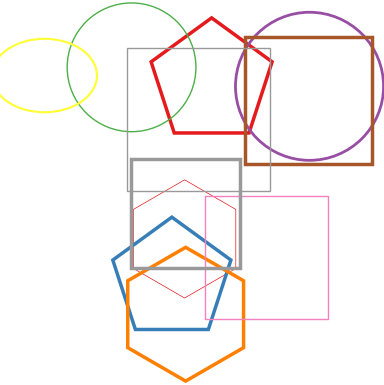[{"shape": "pentagon", "thickness": 2.5, "radius": 0.83, "center": [0.55, 0.788]}, {"shape": "hexagon", "thickness": 0.5, "radius": 0.77, "center": [0.48, 0.379]}, {"shape": "pentagon", "thickness": 2.5, "radius": 0.81, "center": [0.446, 0.275]}, {"shape": "circle", "thickness": 1, "radius": 0.84, "center": [0.342, 0.825]}, {"shape": "circle", "thickness": 2, "radius": 0.96, "center": [0.804, 0.776]}, {"shape": "hexagon", "thickness": 2.5, "radius": 0.87, "center": [0.482, 0.184]}, {"shape": "oval", "thickness": 1.5, "radius": 0.68, "center": [0.115, 0.804]}, {"shape": "square", "thickness": 2.5, "radius": 0.82, "center": [0.8, 0.74]}, {"shape": "square", "thickness": 1, "radius": 0.8, "center": [0.692, 0.331]}, {"shape": "square", "thickness": 1, "radius": 0.93, "center": [0.516, 0.69]}, {"shape": "square", "thickness": 2.5, "radius": 0.71, "center": [0.482, 0.446]}]